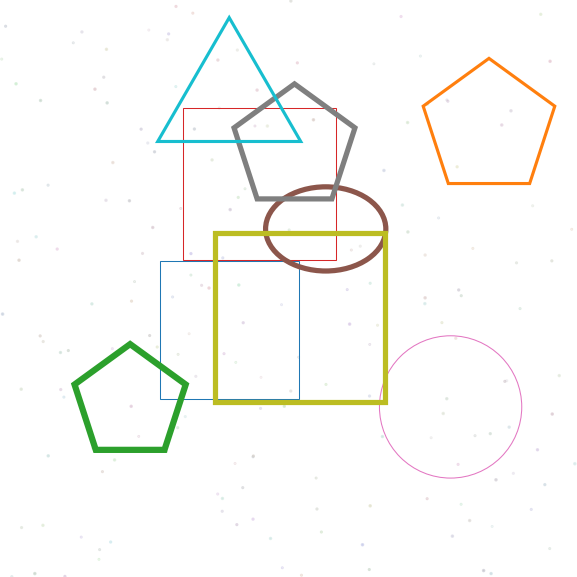[{"shape": "square", "thickness": 0.5, "radius": 0.6, "center": [0.398, 0.428]}, {"shape": "pentagon", "thickness": 1.5, "radius": 0.6, "center": [0.847, 0.778]}, {"shape": "pentagon", "thickness": 3, "radius": 0.51, "center": [0.225, 0.302]}, {"shape": "square", "thickness": 0.5, "radius": 0.66, "center": [0.449, 0.68]}, {"shape": "oval", "thickness": 2.5, "radius": 0.52, "center": [0.564, 0.603]}, {"shape": "circle", "thickness": 0.5, "radius": 0.62, "center": [0.78, 0.295]}, {"shape": "pentagon", "thickness": 2.5, "radius": 0.55, "center": [0.51, 0.744]}, {"shape": "square", "thickness": 2.5, "radius": 0.74, "center": [0.52, 0.449]}, {"shape": "triangle", "thickness": 1.5, "radius": 0.71, "center": [0.397, 0.826]}]